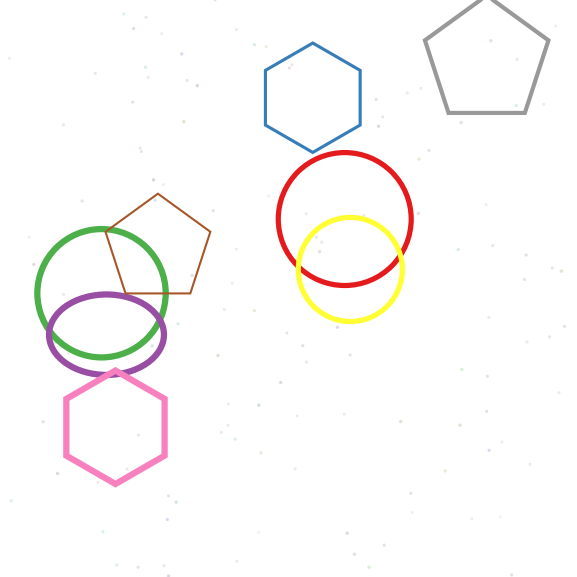[{"shape": "circle", "thickness": 2.5, "radius": 0.58, "center": [0.597, 0.62]}, {"shape": "hexagon", "thickness": 1.5, "radius": 0.47, "center": [0.542, 0.83]}, {"shape": "circle", "thickness": 3, "radius": 0.56, "center": [0.176, 0.491]}, {"shape": "oval", "thickness": 3, "radius": 0.5, "center": [0.184, 0.42]}, {"shape": "circle", "thickness": 2.5, "radius": 0.45, "center": [0.607, 0.533]}, {"shape": "pentagon", "thickness": 1, "radius": 0.48, "center": [0.273, 0.568]}, {"shape": "hexagon", "thickness": 3, "radius": 0.49, "center": [0.2, 0.259]}, {"shape": "pentagon", "thickness": 2, "radius": 0.56, "center": [0.843, 0.895]}]